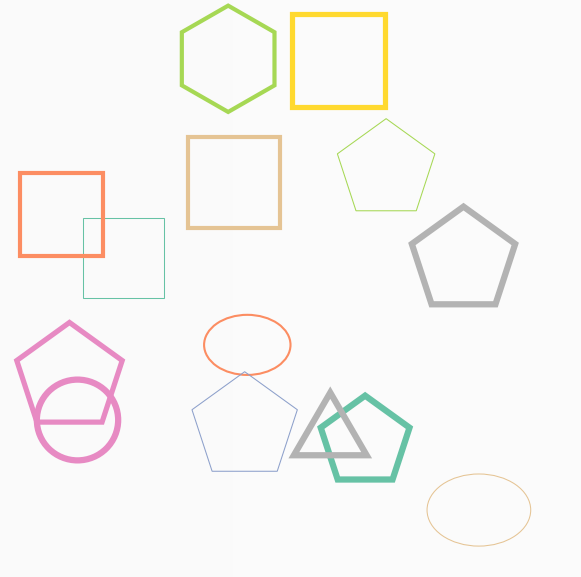[{"shape": "pentagon", "thickness": 3, "radius": 0.4, "center": [0.628, 0.234]}, {"shape": "square", "thickness": 0.5, "radius": 0.35, "center": [0.212, 0.552]}, {"shape": "square", "thickness": 2, "radius": 0.36, "center": [0.106, 0.627]}, {"shape": "oval", "thickness": 1, "radius": 0.37, "center": [0.425, 0.402]}, {"shape": "pentagon", "thickness": 0.5, "radius": 0.48, "center": [0.421, 0.26]}, {"shape": "circle", "thickness": 3, "radius": 0.35, "center": [0.133, 0.272]}, {"shape": "pentagon", "thickness": 2.5, "radius": 0.48, "center": [0.12, 0.345]}, {"shape": "pentagon", "thickness": 0.5, "radius": 0.44, "center": [0.664, 0.705]}, {"shape": "hexagon", "thickness": 2, "radius": 0.46, "center": [0.393, 0.897]}, {"shape": "square", "thickness": 2.5, "radius": 0.4, "center": [0.582, 0.894]}, {"shape": "oval", "thickness": 0.5, "radius": 0.45, "center": [0.824, 0.116]}, {"shape": "square", "thickness": 2, "radius": 0.4, "center": [0.403, 0.684]}, {"shape": "triangle", "thickness": 3, "radius": 0.36, "center": [0.568, 0.247]}, {"shape": "pentagon", "thickness": 3, "radius": 0.47, "center": [0.797, 0.548]}]